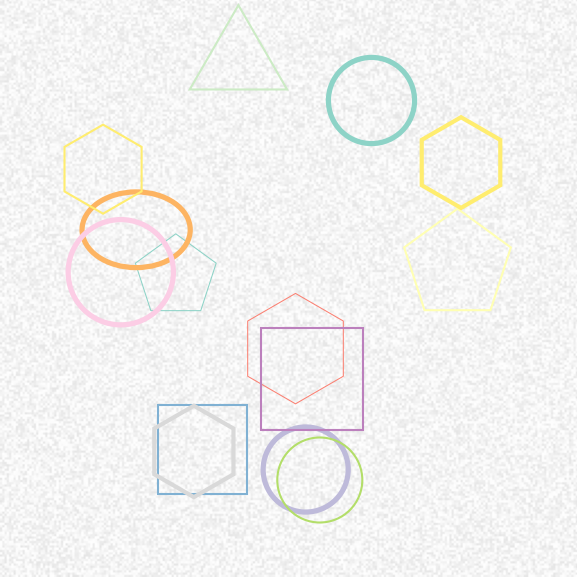[{"shape": "circle", "thickness": 2.5, "radius": 0.37, "center": [0.643, 0.825]}, {"shape": "pentagon", "thickness": 0.5, "radius": 0.37, "center": [0.304, 0.521]}, {"shape": "pentagon", "thickness": 1, "radius": 0.49, "center": [0.792, 0.541]}, {"shape": "circle", "thickness": 2.5, "radius": 0.37, "center": [0.529, 0.186]}, {"shape": "hexagon", "thickness": 0.5, "radius": 0.48, "center": [0.512, 0.395]}, {"shape": "square", "thickness": 1, "radius": 0.39, "center": [0.35, 0.221]}, {"shape": "oval", "thickness": 2.5, "radius": 0.47, "center": [0.236, 0.601]}, {"shape": "circle", "thickness": 1, "radius": 0.37, "center": [0.554, 0.168]}, {"shape": "circle", "thickness": 2.5, "radius": 0.46, "center": [0.209, 0.528]}, {"shape": "hexagon", "thickness": 2, "radius": 0.4, "center": [0.336, 0.217]}, {"shape": "square", "thickness": 1, "radius": 0.44, "center": [0.541, 0.343]}, {"shape": "triangle", "thickness": 1, "radius": 0.49, "center": [0.413, 0.893]}, {"shape": "hexagon", "thickness": 2, "radius": 0.39, "center": [0.798, 0.718]}, {"shape": "hexagon", "thickness": 1, "radius": 0.39, "center": [0.178, 0.706]}]